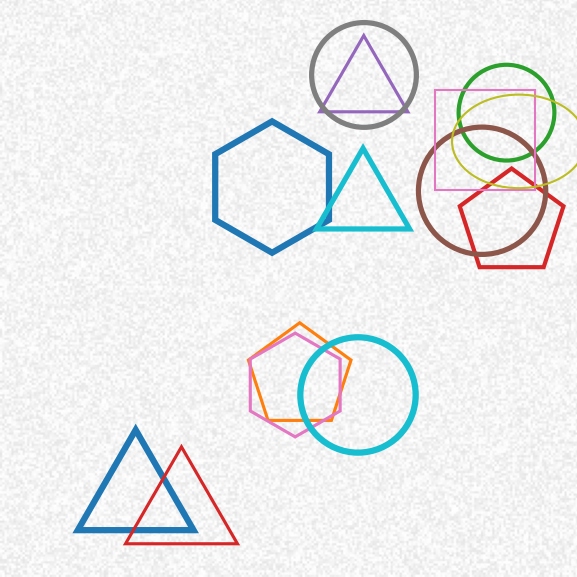[{"shape": "triangle", "thickness": 3, "radius": 0.58, "center": [0.235, 0.139]}, {"shape": "hexagon", "thickness": 3, "radius": 0.57, "center": [0.471, 0.675]}, {"shape": "pentagon", "thickness": 1.5, "radius": 0.47, "center": [0.519, 0.347]}, {"shape": "circle", "thickness": 2, "radius": 0.41, "center": [0.877, 0.804]}, {"shape": "pentagon", "thickness": 2, "radius": 0.47, "center": [0.886, 0.613]}, {"shape": "triangle", "thickness": 1.5, "radius": 0.56, "center": [0.314, 0.113]}, {"shape": "triangle", "thickness": 1.5, "radius": 0.44, "center": [0.63, 0.85]}, {"shape": "circle", "thickness": 2.5, "radius": 0.55, "center": [0.835, 0.669]}, {"shape": "hexagon", "thickness": 1.5, "radius": 0.45, "center": [0.511, 0.332]}, {"shape": "square", "thickness": 1, "radius": 0.43, "center": [0.84, 0.756]}, {"shape": "circle", "thickness": 2.5, "radius": 0.45, "center": [0.63, 0.869]}, {"shape": "oval", "thickness": 1, "radius": 0.58, "center": [0.898, 0.754]}, {"shape": "triangle", "thickness": 2.5, "radius": 0.47, "center": [0.629, 0.649]}, {"shape": "circle", "thickness": 3, "radius": 0.5, "center": [0.62, 0.315]}]